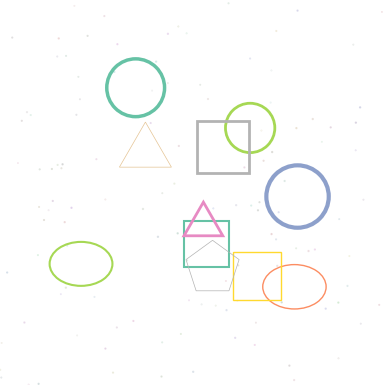[{"shape": "circle", "thickness": 2.5, "radius": 0.38, "center": [0.352, 0.772]}, {"shape": "square", "thickness": 1.5, "radius": 0.29, "center": [0.536, 0.366]}, {"shape": "oval", "thickness": 1, "radius": 0.41, "center": [0.765, 0.255]}, {"shape": "circle", "thickness": 3, "radius": 0.41, "center": [0.773, 0.49]}, {"shape": "triangle", "thickness": 2, "radius": 0.29, "center": [0.528, 0.417]}, {"shape": "oval", "thickness": 1.5, "radius": 0.41, "center": [0.21, 0.315]}, {"shape": "circle", "thickness": 2, "radius": 0.32, "center": [0.65, 0.668]}, {"shape": "square", "thickness": 1, "radius": 0.31, "center": [0.667, 0.283]}, {"shape": "triangle", "thickness": 0.5, "radius": 0.39, "center": [0.378, 0.605]}, {"shape": "pentagon", "thickness": 0.5, "radius": 0.36, "center": [0.552, 0.303]}, {"shape": "square", "thickness": 2, "radius": 0.34, "center": [0.579, 0.617]}]